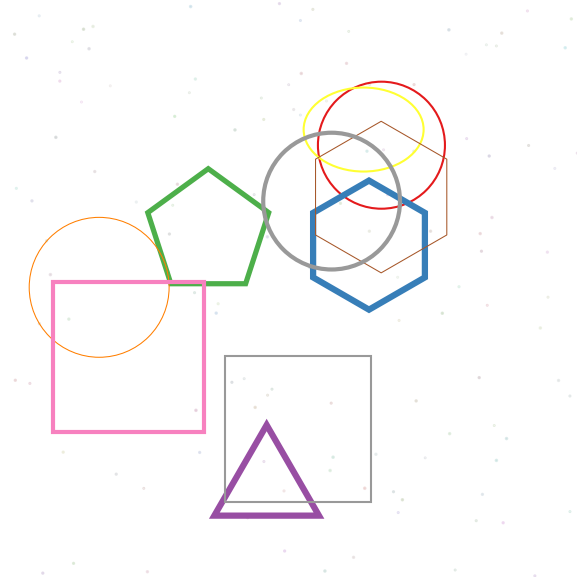[{"shape": "circle", "thickness": 1, "radius": 0.55, "center": [0.66, 0.748]}, {"shape": "hexagon", "thickness": 3, "radius": 0.56, "center": [0.639, 0.575]}, {"shape": "pentagon", "thickness": 2.5, "radius": 0.55, "center": [0.361, 0.597]}, {"shape": "triangle", "thickness": 3, "radius": 0.52, "center": [0.462, 0.159]}, {"shape": "circle", "thickness": 0.5, "radius": 0.61, "center": [0.172, 0.502]}, {"shape": "oval", "thickness": 1, "radius": 0.52, "center": [0.63, 0.775]}, {"shape": "hexagon", "thickness": 0.5, "radius": 0.66, "center": [0.66, 0.658]}, {"shape": "square", "thickness": 2, "radius": 0.65, "center": [0.222, 0.381]}, {"shape": "circle", "thickness": 2, "radius": 0.59, "center": [0.574, 0.651]}, {"shape": "square", "thickness": 1, "radius": 0.63, "center": [0.517, 0.256]}]